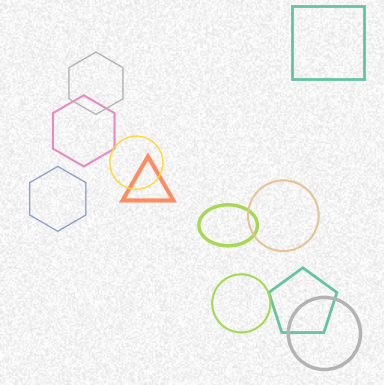[{"shape": "square", "thickness": 2, "radius": 0.47, "center": [0.852, 0.889]}, {"shape": "pentagon", "thickness": 2, "radius": 0.46, "center": [0.787, 0.211]}, {"shape": "triangle", "thickness": 3, "radius": 0.38, "center": [0.384, 0.518]}, {"shape": "hexagon", "thickness": 1, "radius": 0.42, "center": [0.15, 0.484]}, {"shape": "hexagon", "thickness": 1.5, "radius": 0.46, "center": [0.218, 0.66]}, {"shape": "oval", "thickness": 2.5, "radius": 0.38, "center": [0.593, 0.415]}, {"shape": "circle", "thickness": 1.5, "radius": 0.38, "center": [0.627, 0.212]}, {"shape": "circle", "thickness": 1, "radius": 0.34, "center": [0.354, 0.578]}, {"shape": "circle", "thickness": 1.5, "radius": 0.46, "center": [0.736, 0.44]}, {"shape": "circle", "thickness": 2.5, "radius": 0.47, "center": [0.843, 0.134]}, {"shape": "hexagon", "thickness": 1, "radius": 0.4, "center": [0.249, 0.784]}]